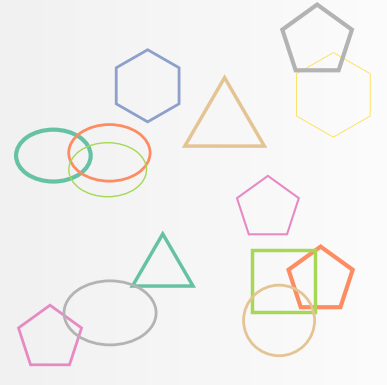[{"shape": "oval", "thickness": 3, "radius": 0.48, "center": [0.138, 0.596]}, {"shape": "triangle", "thickness": 2.5, "radius": 0.45, "center": [0.42, 0.302]}, {"shape": "oval", "thickness": 2, "radius": 0.52, "center": [0.282, 0.603]}, {"shape": "pentagon", "thickness": 3, "radius": 0.44, "center": [0.827, 0.272]}, {"shape": "hexagon", "thickness": 2, "radius": 0.47, "center": [0.381, 0.777]}, {"shape": "pentagon", "thickness": 1.5, "radius": 0.42, "center": [0.691, 0.459]}, {"shape": "pentagon", "thickness": 2, "radius": 0.43, "center": [0.129, 0.122]}, {"shape": "oval", "thickness": 1, "radius": 0.5, "center": [0.278, 0.559]}, {"shape": "square", "thickness": 2.5, "radius": 0.41, "center": [0.732, 0.27]}, {"shape": "hexagon", "thickness": 0.5, "radius": 0.55, "center": [0.86, 0.754]}, {"shape": "triangle", "thickness": 2.5, "radius": 0.59, "center": [0.58, 0.68]}, {"shape": "circle", "thickness": 2, "radius": 0.46, "center": [0.72, 0.168]}, {"shape": "oval", "thickness": 2, "radius": 0.59, "center": [0.284, 0.187]}, {"shape": "pentagon", "thickness": 3, "radius": 0.47, "center": [0.818, 0.894]}]